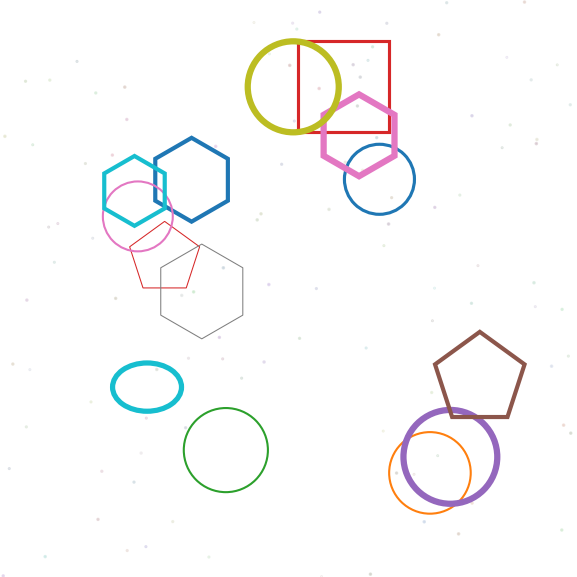[{"shape": "hexagon", "thickness": 2, "radius": 0.36, "center": [0.332, 0.688]}, {"shape": "circle", "thickness": 1.5, "radius": 0.3, "center": [0.657, 0.689]}, {"shape": "circle", "thickness": 1, "radius": 0.35, "center": [0.744, 0.18]}, {"shape": "circle", "thickness": 1, "radius": 0.36, "center": [0.391, 0.22]}, {"shape": "square", "thickness": 1.5, "radius": 0.39, "center": [0.595, 0.85]}, {"shape": "pentagon", "thickness": 0.5, "radius": 0.32, "center": [0.285, 0.552]}, {"shape": "circle", "thickness": 3, "radius": 0.41, "center": [0.78, 0.208]}, {"shape": "pentagon", "thickness": 2, "radius": 0.41, "center": [0.831, 0.343]}, {"shape": "circle", "thickness": 1, "radius": 0.3, "center": [0.239, 0.624]}, {"shape": "hexagon", "thickness": 3, "radius": 0.35, "center": [0.622, 0.765]}, {"shape": "hexagon", "thickness": 0.5, "radius": 0.41, "center": [0.349, 0.494]}, {"shape": "circle", "thickness": 3, "radius": 0.39, "center": [0.508, 0.849]}, {"shape": "oval", "thickness": 2.5, "radius": 0.3, "center": [0.255, 0.329]}, {"shape": "hexagon", "thickness": 2, "radius": 0.3, "center": [0.233, 0.669]}]